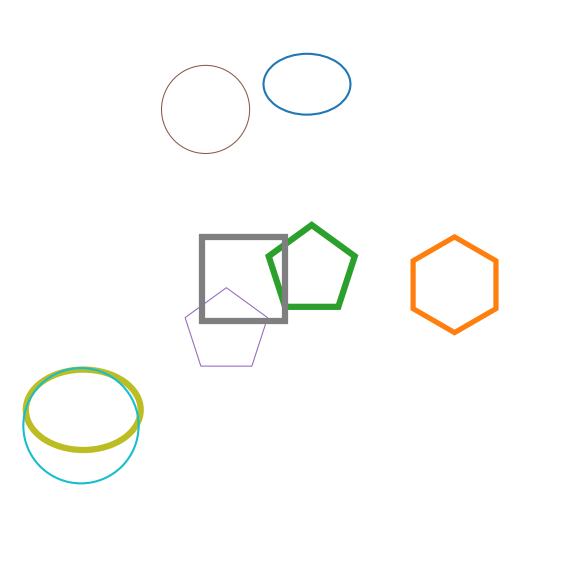[{"shape": "oval", "thickness": 1, "radius": 0.38, "center": [0.532, 0.853]}, {"shape": "hexagon", "thickness": 2.5, "radius": 0.41, "center": [0.787, 0.506]}, {"shape": "pentagon", "thickness": 3, "radius": 0.39, "center": [0.54, 0.531]}, {"shape": "pentagon", "thickness": 0.5, "radius": 0.38, "center": [0.392, 0.426]}, {"shape": "circle", "thickness": 0.5, "radius": 0.38, "center": [0.356, 0.81]}, {"shape": "square", "thickness": 3, "radius": 0.36, "center": [0.421, 0.516]}, {"shape": "oval", "thickness": 3, "radius": 0.5, "center": [0.144, 0.29]}, {"shape": "circle", "thickness": 1, "radius": 0.5, "center": [0.14, 0.262]}]